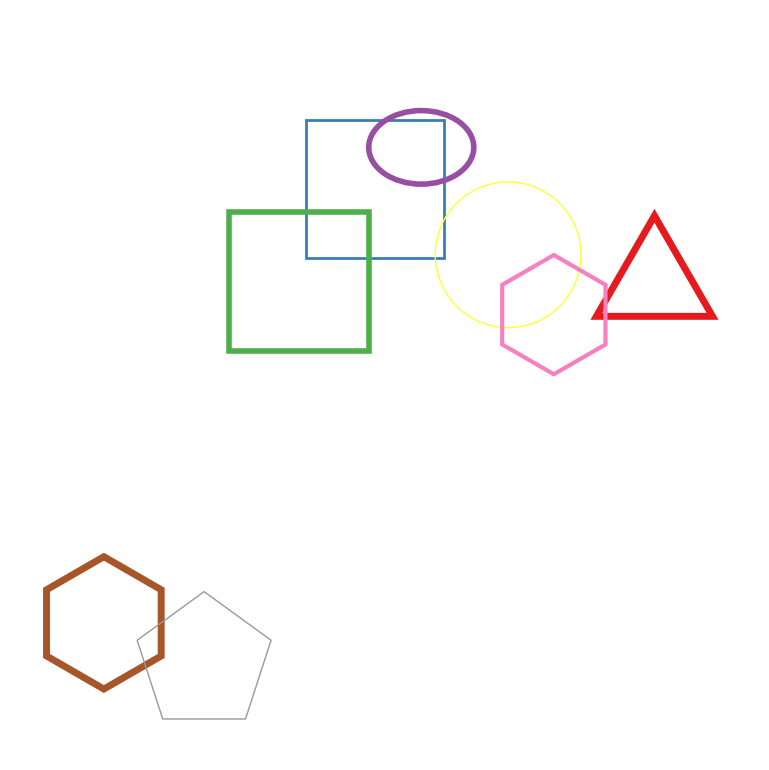[{"shape": "triangle", "thickness": 2.5, "radius": 0.44, "center": [0.85, 0.633]}, {"shape": "square", "thickness": 1, "radius": 0.45, "center": [0.487, 0.754]}, {"shape": "square", "thickness": 2, "radius": 0.45, "center": [0.388, 0.635]}, {"shape": "oval", "thickness": 2, "radius": 0.34, "center": [0.547, 0.809]}, {"shape": "circle", "thickness": 0.5, "radius": 0.47, "center": [0.66, 0.669]}, {"shape": "hexagon", "thickness": 2.5, "radius": 0.43, "center": [0.135, 0.191]}, {"shape": "hexagon", "thickness": 1.5, "radius": 0.39, "center": [0.719, 0.591]}, {"shape": "pentagon", "thickness": 0.5, "radius": 0.46, "center": [0.265, 0.14]}]